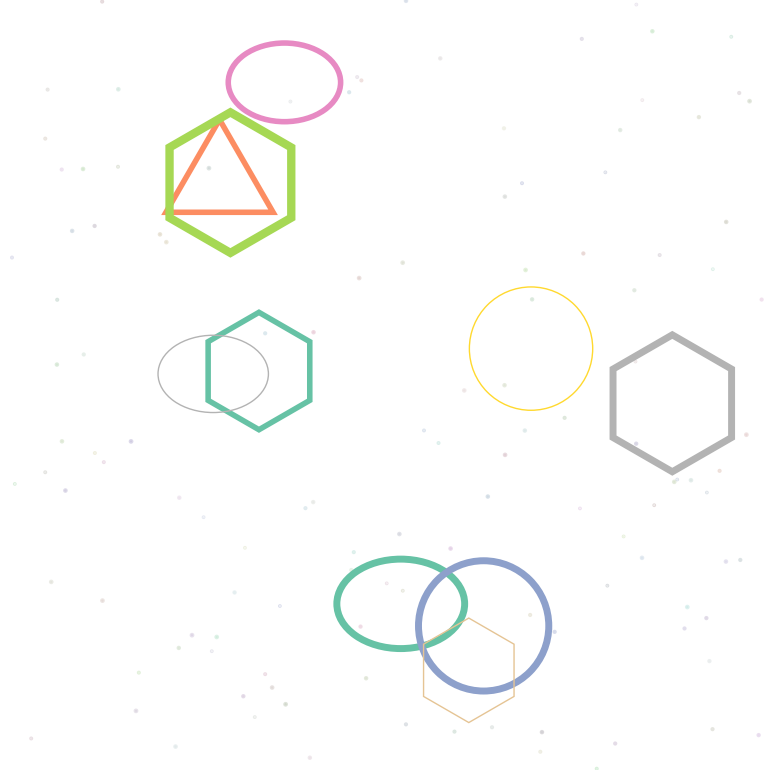[{"shape": "hexagon", "thickness": 2, "radius": 0.38, "center": [0.336, 0.518]}, {"shape": "oval", "thickness": 2.5, "radius": 0.41, "center": [0.52, 0.216]}, {"shape": "triangle", "thickness": 2, "radius": 0.4, "center": [0.285, 0.764]}, {"shape": "circle", "thickness": 2.5, "radius": 0.42, "center": [0.628, 0.187]}, {"shape": "oval", "thickness": 2, "radius": 0.36, "center": [0.369, 0.893]}, {"shape": "hexagon", "thickness": 3, "radius": 0.46, "center": [0.299, 0.763]}, {"shape": "circle", "thickness": 0.5, "radius": 0.4, "center": [0.69, 0.547]}, {"shape": "hexagon", "thickness": 0.5, "radius": 0.34, "center": [0.609, 0.129]}, {"shape": "hexagon", "thickness": 2.5, "radius": 0.44, "center": [0.873, 0.476]}, {"shape": "oval", "thickness": 0.5, "radius": 0.36, "center": [0.277, 0.514]}]